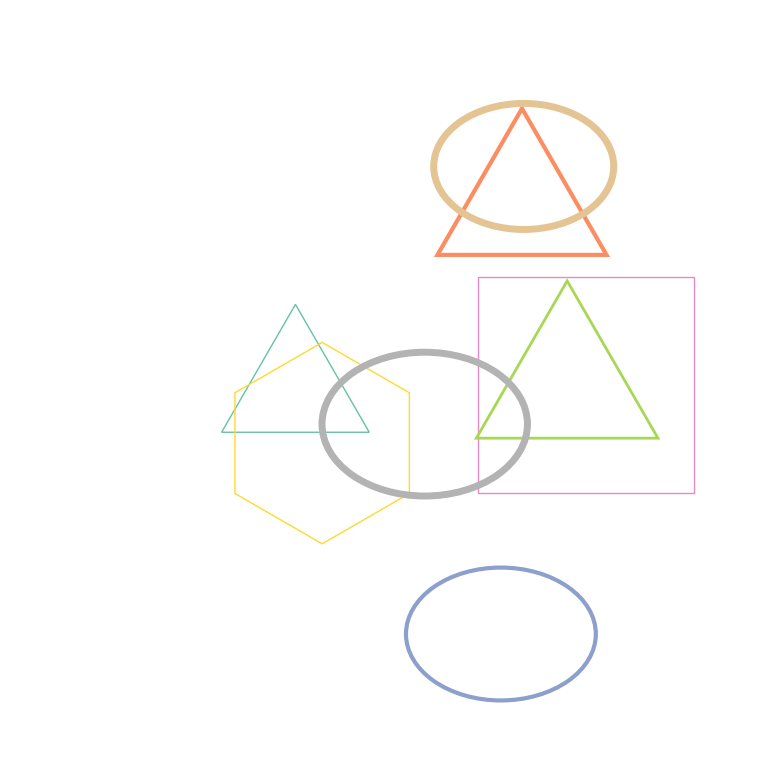[{"shape": "triangle", "thickness": 0.5, "radius": 0.55, "center": [0.384, 0.494]}, {"shape": "triangle", "thickness": 1.5, "radius": 0.63, "center": [0.678, 0.732]}, {"shape": "oval", "thickness": 1.5, "radius": 0.62, "center": [0.651, 0.177]}, {"shape": "square", "thickness": 0.5, "radius": 0.7, "center": [0.76, 0.5]}, {"shape": "triangle", "thickness": 1, "radius": 0.68, "center": [0.737, 0.499]}, {"shape": "hexagon", "thickness": 0.5, "radius": 0.65, "center": [0.418, 0.425]}, {"shape": "oval", "thickness": 2.5, "radius": 0.58, "center": [0.68, 0.784]}, {"shape": "oval", "thickness": 2.5, "radius": 0.67, "center": [0.552, 0.449]}]